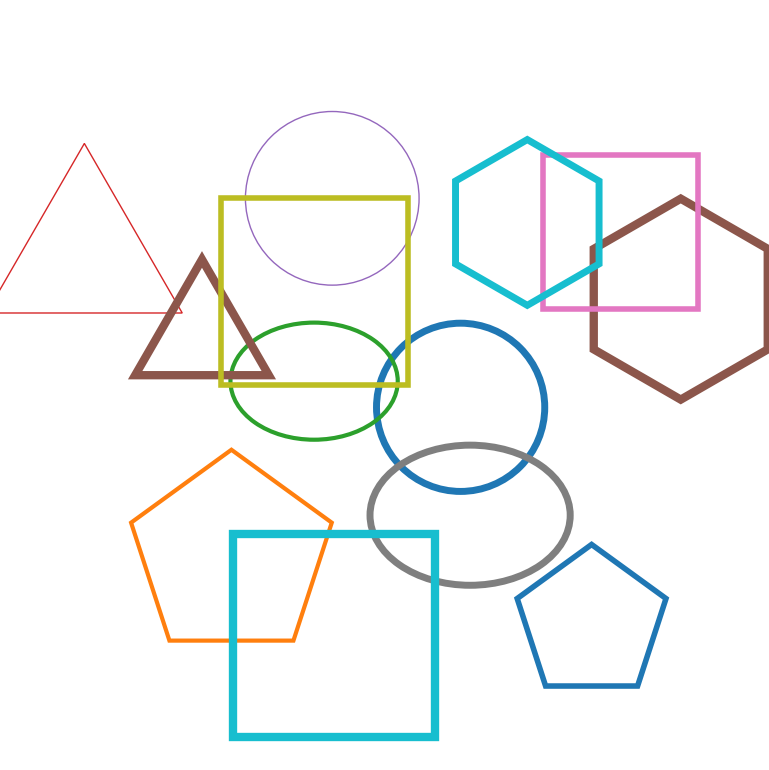[{"shape": "circle", "thickness": 2.5, "radius": 0.55, "center": [0.598, 0.471]}, {"shape": "pentagon", "thickness": 2, "radius": 0.51, "center": [0.768, 0.191]}, {"shape": "pentagon", "thickness": 1.5, "radius": 0.69, "center": [0.301, 0.279]}, {"shape": "oval", "thickness": 1.5, "radius": 0.54, "center": [0.408, 0.505]}, {"shape": "triangle", "thickness": 0.5, "radius": 0.73, "center": [0.11, 0.667]}, {"shape": "circle", "thickness": 0.5, "radius": 0.56, "center": [0.432, 0.742]}, {"shape": "hexagon", "thickness": 3, "radius": 0.65, "center": [0.884, 0.612]}, {"shape": "triangle", "thickness": 3, "radius": 0.5, "center": [0.262, 0.563]}, {"shape": "square", "thickness": 2, "radius": 0.5, "center": [0.806, 0.699]}, {"shape": "oval", "thickness": 2.5, "radius": 0.65, "center": [0.611, 0.331]}, {"shape": "square", "thickness": 2, "radius": 0.61, "center": [0.409, 0.622]}, {"shape": "square", "thickness": 3, "radius": 0.66, "center": [0.434, 0.175]}, {"shape": "hexagon", "thickness": 2.5, "radius": 0.54, "center": [0.685, 0.711]}]